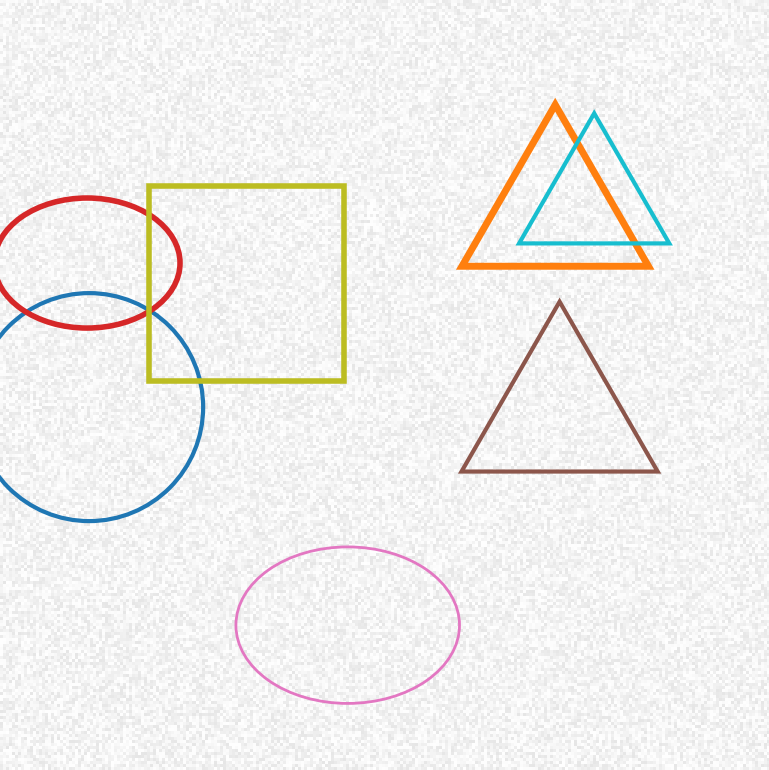[{"shape": "circle", "thickness": 1.5, "radius": 0.74, "center": [0.116, 0.471]}, {"shape": "triangle", "thickness": 2.5, "radius": 0.7, "center": [0.721, 0.724]}, {"shape": "oval", "thickness": 2, "radius": 0.6, "center": [0.113, 0.658]}, {"shape": "triangle", "thickness": 1.5, "radius": 0.74, "center": [0.727, 0.461]}, {"shape": "oval", "thickness": 1, "radius": 0.73, "center": [0.452, 0.188]}, {"shape": "square", "thickness": 2, "radius": 0.63, "center": [0.32, 0.632]}, {"shape": "triangle", "thickness": 1.5, "radius": 0.56, "center": [0.772, 0.74]}]